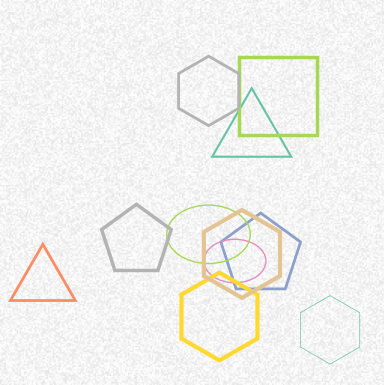[{"shape": "triangle", "thickness": 1.5, "radius": 0.59, "center": [0.654, 0.652]}, {"shape": "hexagon", "thickness": 0.5, "radius": 0.45, "center": [0.857, 0.143]}, {"shape": "triangle", "thickness": 2, "radius": 0.49, "center": [0.111, 0.268]}, {"shape": "pentagon", "thickness": 2, "radius": 0.54, "center": [0.677, 0.338]}, {"shape": "oval", "thickness": 1, "radius": 0.4, "center": [0.61, 0.322]}, {"shape": "square", "thickness": 2.5, "radius": 0.5, "center": [0.721, 0.752]}, {"shape": "oval", "thickness": 1, "radius": 0.54, "center": [0.542, 0.391]}, {"shape": "hexagon", "thickness": 3, "radius": 0.57, "center": [0.57, 0.178]}, {"shape": "hexagon", "thickness": 3, "radius": 0.57, "center": [0.628, 0.34]}, {"shape": "pentagon", "thickness": 2.5, "radius": 0.47, "center": [0.354, 0.374]}, {"shape": "hexagon", "thickness": 2, "radius": 0.45, "center": [0.542, 0.764]}]